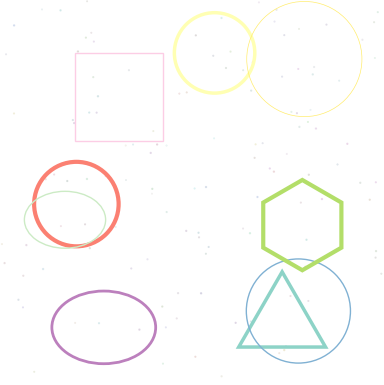[{"shape": "triangle", "thickness": 2.5, "radius": 0.65, "center": [0.733, 0.164]}, {"shape": "circle", "thickness": 2.5, "radius": 0.52, "center": [0.557, 0.863]}, {"shape": "circle", "thickness": 3, "radius": 0.55, "center": [0.198, 0.47]}, {"shape": "circle", "thickness": 1, "radius": 0.68, "center": [0.775, 0.192]}, {"shape": "hexagon", "thickness": 3, "radius": 0.59, "center": [0.785, 0.415]}, {"shape": "square", "thickness": 1, "radius": 0.57, "center": [0.309, 0.748]}, {"shape": "oval", "thickness": 2, "radius": 0.67, "center": [0.27, 0.15]}, {"shape": "oval", "thickness": 1, "radius": 0.53, "center": [0.169, 0.429]}, {"shape": "circle", "thickness": 0.5, "radius": 0.75, "center": [0.79, 0.847]}]